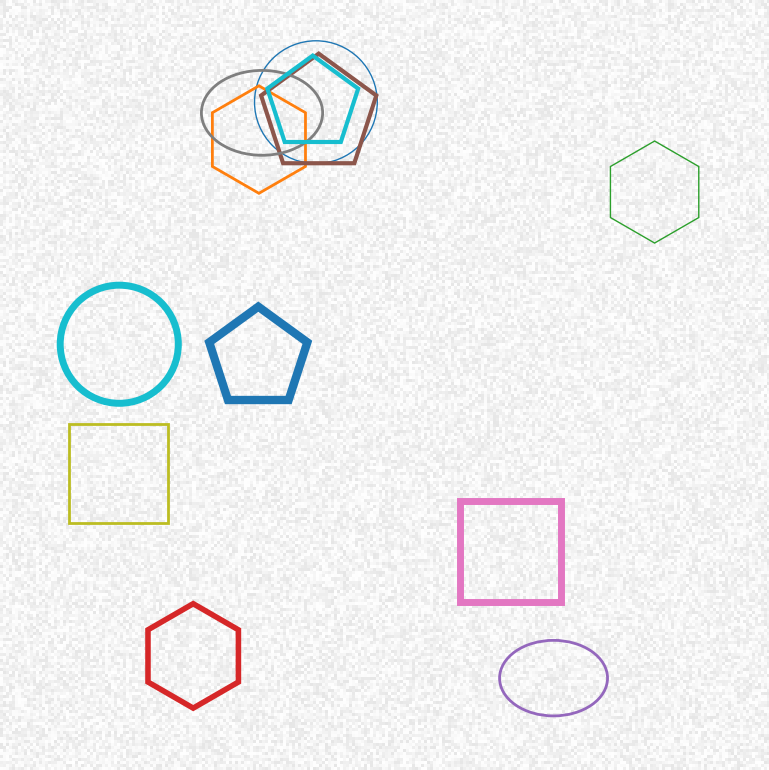[{"shape": "pentagon", "thickness": 3, "radius": 0.34, "center": [0.335, 0.535]}, {"shape": "circle", "thickness": 0.5, "radius": 0.4, "center": [0.41, 0.867]}, {"shape": "hexagon", "thickness": 1, "radius": 0.35, "center": [0.336, 0.819]}, {"shape": "hexagon", "thickness": 0.5, "radius": 0.33, "center": [0.85, 0.751]}, {"shape": "hexagon", "thickness": 2, "radius": 0.34, "center": [0.251, 0.148]}, {"shape": "oval", "thickness": 1, "radius": 0.35, "center": [0.719, 0.119]}, {"shape": "pentagon", "thickness": 1.5, "radius": 0.39, "center": [0.414, 0.852]}, {"shape": "square", "thickness": 2.5, "radius": 0.33, "center": [0.663, 0.284]}, {"shape": "oval", "thickness": 1, "radius": 0.39, "center": [0.34, 0.853]}, {"shape": "square", "thickness": 1, "radius": 0.32, "center": [0.154, 0.385]}, {"shape": "circle", "thickness": 2.5, "radius": 0.38, "center": [0.155, 0.553]}, {"shape": "pentagon", "thickness": 1.5, "radius": 0.31, "center": [0.406, 0.866]}]